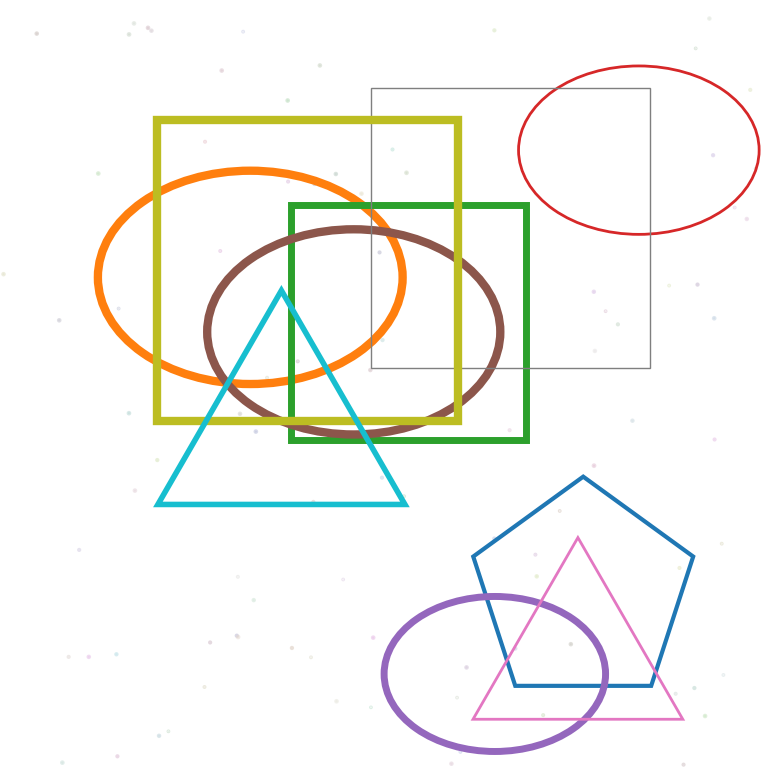[{"shape": "pentagon", "thickness": 1.5, "radius": 0.75, "center": [0.757, 0.231]}, {"shape": "oval", "thickness": 3, "radius": 0.99, "center": [0.325, 0.64]}, {"shape": "square", "thickness": 2.5, "radius": 0.76, "center": [0.531, 0.581]}, {"shape": "oval", "thickness": 1, "radius": 0.78, "center": [0.83, 0.805]}, {"shape": "oval", "thickness": 2.5, "radius": 0.72, "center": [0.643, 0.125]}, {"shape": "oval", "thickness": 3, "radius": 0.95, "center": [0.459, 0.569]}, {"shape": "triangle", "thickness": 1, "radius": 0.79, "center": [0.751, 0.145]}, {"shape": "square", "thickness": 0.5, "radius": 0.91, "center": [0.663, 0.704]}, {"shape": "square", "thickness": 3, "radius": 0.98, "center": [0.399, 0.648]}, {"shape": "triangle", "thickness": 2, "radius": 0.93, "center": [0.365, 0.437]}]